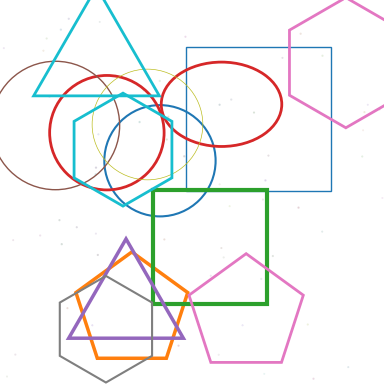[{"shape": "square", "thickness": 1, "radius": 0.94, "center": [0.672, 0.691]}, {"shape": "circle", "thickness": 1.5, "radius": 0.72, "center": [0.415, 0.582]}, {"shape": "pentagon", "thickness": 2.5, "radius": 0.76, "center": [0.342, 0.193]}, {"shape": "square", "thickness": 3, "radius": 0.74, "center": [0.545, 0.359]}, {"shape": "circle", "thickness": 2, "radius": 0.74, "center": [0.278, 0.655]}, {"shape": "oval", "thickness": 2, "radius": 0.78, "center": [0.575, 0.729]}, {"shape": "triangle", "thickness": 2.5, "radius": 0.86, "center": [0.327, 0.207]}, {"shape": "circle", "thickness": 1, "radius": 0.83, "center": [0.144, 0.674]}, {"shape": "pentagon", "thickness": 2, "radius": 0.78, "center": [0.639, 0.185]}, {"shape": "hexagon", "thickness": 2, "radius": 0.85, "center": [0.898, 0.837]}, {"shape": "hexagon", "thickness": 1.5, "radius": 0.69, "center": [0.275, 0.145]}, {"shape": "circle", "thickness": 0.5, "radius": 0.72, "center": [0.383, 0.677]}, {"shape": "hexagon", "thickness": 2, "radius": 0.73, "center": [0.319, 0.611]}, {"shape": "triangle", "thickness": 2, "radius": 0.94, "center": [0.251, 0.845]}]